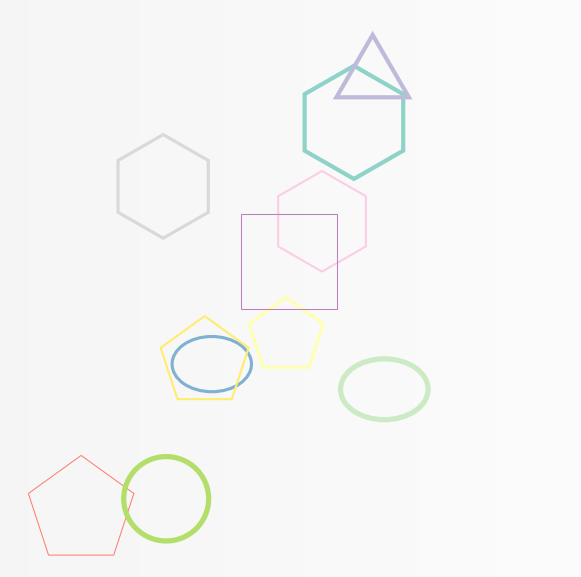[{"shape": "hexagon", "thickness": 2, "radius": 0.49, "center": [0.609, 0.787]}, {"shape": "pentagon", "thickness": 1.5, "radius": 0.34, "center": [0.492, 0.417]}, {"shape": "triangle", "thickness": 2, "radius": 0.36, "center": [0.641, 0.867]}, {"shape": "pentagon", "thickness": 0.5, "radius": 0.48, "center": [0.14, 0.115]}, {"shape": "oval", "thickness": 1.5, "radius": 0.34, "center": [0.364, 0.369]}, {"shape": "circle", "thickness": 2.5, "radius": 0.37, "center": [0.286, 0.135]}, {"shape": "hexagon", "thickness": 1, "radius": 0.44, "center": [0.554, 0.616]}, {"shape": "hexagon", "thickness": 1.5, "radius": 0.45, "center": [0.281, 0.676]}, {"shape": "square", "thickness": 0.5, "radius": 0.41, "center": [0.497, 0.547]}, {"shape": "oval", "thickness": 2.5, "radius": 0.38, "center": [0.661, 0.325]}, {"shape": "pentagon", "thickness": 1, "radius": 0.4, "center": [0.352, 0.372]}]